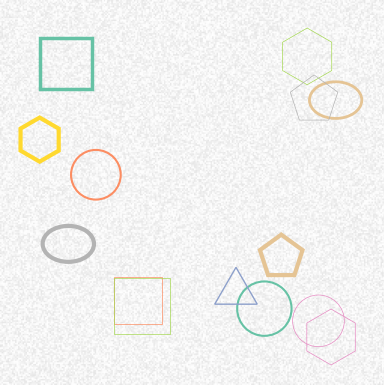[{"shape": "circle", "thickness": 1.5, "radius": 0.35, "center": [0.687, 0.198]}, {"shape": "square", "thickness": 2.5, "radius": 0.34, "center": [0.172, 0.835]}, {"shape": "circle", "thickness": 1.5, "radius": 0.32, "center": [0.249, 0.546]}, {"shape": "square", "thickness": 0.5, "radius": 0.31, "center": [0.358, 0.22]}, {"shape": "triangle", "thickness": 1, "radius": 0.32, "center": [0.613, 0.242]}, {"shape": "circle", "thickness": 0.5, "radius": 0.34, "center": [0.827, 0.167]}, {"shape": "hexagon", "thickness": 0.5, "radius": 0.36, "center": [0.86, 0.125]}, {"shape": "hexagon", "thickness": 0.5, "radius": 0.37, "center": [0.798, 0.854]}, {"shape": "square", "thickness": 0.5, "radius": 0.37, "center": [0.369, 0.205]}, {"shape": "hexagon", "thickness": 3, "radius": 0.29, "center": [0.103, 0.637]}, {"shape": "oval", "thickness": 2, "radius": 0.34, "center": [0.872, 0.74]}, {"shape": "pentagon", "thickness": 3, "radius": 0.29, "center": [0.731, 0.332]}, {"shape": "oval", "thickness": 3, "radius": 0.33, "center": [0.177, 0.367]}, {"shape": "pentagon", "thickness": 0.5, "radius": 0.32, "center": [0.816, 0.741]}]